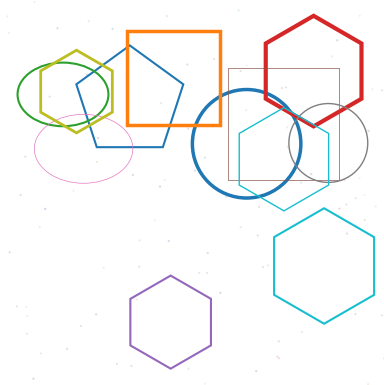[{"shape": "pentagon", "thickness": 1.5, "radius": 0.73, "center": [0.337, 0.736]}, {"shape": "circle", "thickness": 2.5, "radius": 0.7, "center": [0.641, 0.627]}, {"shape": "square", "thickness": 2.5, "radius": 0.61, "center": [0.45, 0.797]}, {"shape": "oval", "thickness": 1.5, "radius": 0.59, "center": [0.164, 0.755]}, {"shape": "hexagon", "thickness": 3, "radius": 0.72, "center": [0.815, 0.815]}, {"shape": "hexagon", "thickness": 1.5, "radius": 0.6, "center": [0.443, 0.163]}, {"shape": "square", "thickness": 0.5, "radius": 0.72, "center": [0.736, 0.678]}, {"shape": "oval", "thickness": 0.5, "radius": 0.64, "center": [0.217, 0.614]}, {"shape": "circle", "thickness": 1, "radius": 0.51, "center": [0.853, 0.629]}, {"shape": "hexagon", "thickness": 2, "radius": 0.54, "center": [0.199, 0.762]}, {"shape": "hexagon", "thickness": 1.5, "radius": 0.75, "center": [0.842, 0.309]}, {"shape": "hexagon", "thickness": 1, "radius": 0.67, "center": [0.737, 0.586]}]